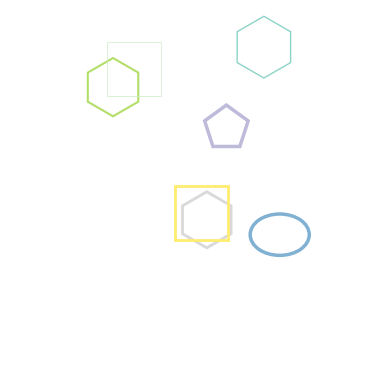[{"shape": "hexagon", "thickness": 1, "radius": 0.4, "center": [0.685, 0.878]}, {"shape": "pentagon", "thickness": 2.5, "radius": 0.3, "center": [0.588, 0.668]}, {"shape": "oval", "thickness": 2.5, "radius": 0.38, "center": [0.727, 0.39]}, {"shape": "hexagon", "thickness": 1.5, "radius": 0.38, "center": [0.294, 0.774]}, {"shape": "hexagon", "thickness": 2, "radius": 0.36, "center": [0.537, 0.429]}, {"shape": "square", "thickness": 0.5, "radius": 0.35, "center": [0.347, 0.821]}, {"shape": "square", "thickness": 2, "radius": 0.35, "center": [0.524, 0.447]}]